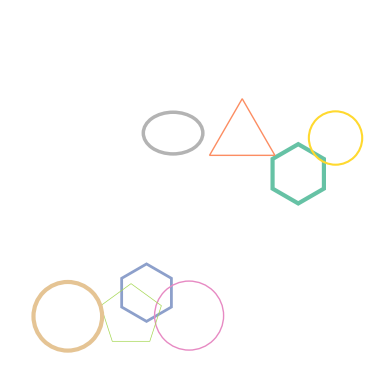[{"shape": "hexagon", "thickness": 3, "radius": 0.39, "center": [0.775, 0.549]}, {"shape": "triangle", "thickness": 1, "radius": 0.49, "center": [0.629, 0.646]}, {"shape": "hexagon", "thickness": 2, "radius": 0.37, "center": [0.381, 0.24]}, {"shape": "circle", "thickness": 1, "radius": 0.45, "center": [0.491, 0.18]}, {"shape": "pentagon", "thickness": 0.5, "radius": 0.41, "center": [0.34, 0.18]}, {"shape": "circle", "thickness": 1.5, "radius": 0.35, "center": [0.871, 0.641]}, {"shape": "circle", "thickness": 3, "radius": 0.45, "center": [0.176, 0.178]}, {"shape": "oval", "thickness": 2.5, "radius": 0.39, "center": [0.45, 0.654]}]